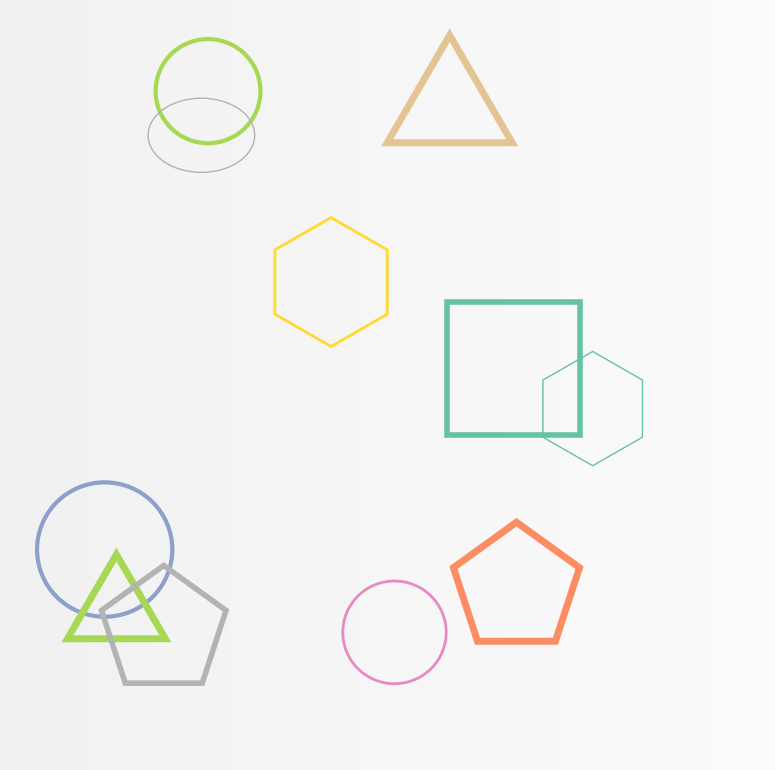[{"shape": "square", "thickness": 2, "radius": 0.43, "center": [0.662, 0.521]}, {"shape": "hexagon", "thickness": 0.5, "radius": 0.37, "center": [0.765, 0.469]}, {"shape": "pentagon", "thickness": 2.5, "radius": 0.43, "center": [0.666, 0.236]}, {"shape": "circle", "thickness": 1.5, "radius": 0.44, "center": [0.135, 0.286]}, {"shape": "circle", "thickness": 1, "radius": 0.33, "center": [0.509, 0.179]}, {"shape": "triangle", "thickness": 2.5, "radius": 0.36, "center": [0.15, 0.207]}, {"shape": "circle", "thickness": 1.5, "radius": 0.34, "center": [0.268, 0.882]}, {"shape": "hexagon", "thickness": 1, "radius": 0.42, "center": [0.427, 0.634]}, {"shape": "triangle", "thickness": 2.5, "radius": 0.47, "center": [0.58, 0.861]}, {"shape": "pentagon", "thickness": 2, "radius": 0.42, "center": [0.211, 0.181]}, {"shape": "oval", "thickness": 0.5, "radius": 0.34, "center": [0.26, 0.824]}]